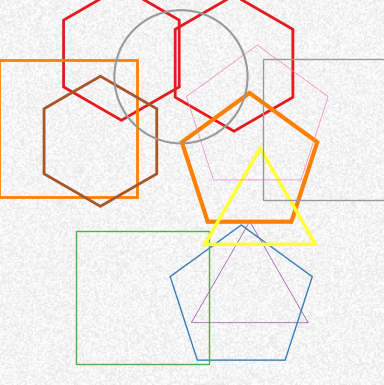[{"shape": "hexagon", "thickness": 2, "radius": 0.88, "center": [0.608, 0.836]}, {"shape": "hexagon", "thickness": 2, "radius": 0.87, "center": [0.315, 0.861]}, {"shape": "pentagon", "thickness": 1, "radius": 0.97, "center": [0.627, 0.222]}, {"shape": "square", "thickness": 1, "radius": 0.86, "center": [0.369, 0.227]}, {"shape": "triangle", "thickness": 0.5, "radius": 0.88, "center": [0.649, 0.249]}, {"shape": "pentagon", "thickness": 3, "radius": 0.92, "center": [0.648, 0.574]}, {"shape": "square", "thickness": 2, "radius": 0.89, "center": [0.177, 0.667]}, {"shape": "triangle", "thickness": 2.5, "radius": 0.83, "center": [0.676, 0.448]}, {"shape": "hexagon", "thickness": 2, "radius": 0.84, "center": [0.261, 0.633]}, {"shape": "pentagon", "thickness": 0.5, "radius": 0.97, "center": [0.668, 0.689]}, {"shape": "circle", "thickness": 1.5, "radius": 0.87, "center": [0.47, 0.801]}, {"shape": "square", "thickness": 1, "radius": 0.92, "center": [0.865, 0.663]}]